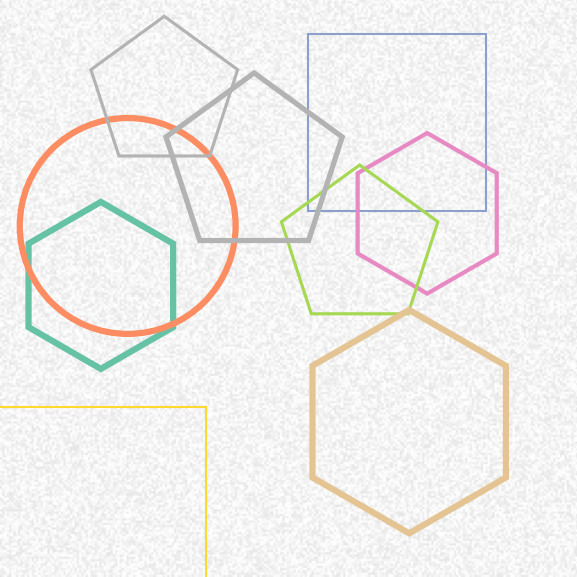[{"shape": "hexagon", "thickness": 3, "radius": 0.72, "center": [0.175, 0.505]}, {"shape": "circle", "thickness": 3, "radius": 0.93, "center": [0.221, 0.608]}, {"shape": "square", "thickness": 1, "radius": 0.77, "center": [0.687, 0.787]}, {"shape": "hexagon", "thickness": 2, "radius": 0.7, "center": [0.74, 0.63]}, {"shape": "pentagon", "thickness": 1.5, "radius": 0.71, "center": [0.623, 0.571]}, {"shape": "square", "thickness": 1, "radius": 0.92, "center": [0.174, 0.11]}, {"shape": "hexagon", "thickness": 3, "radius": 0.97, "center": [0.709, 0.269]}, {"shape": "pentagon", "thickness": 1.5, "radius": 0.67, "center": [0.285, 0.837]}, {"shape": "pentagon", "thickness": 2.5, "radius": 0.8, "center": [0.44, 0.712]}]